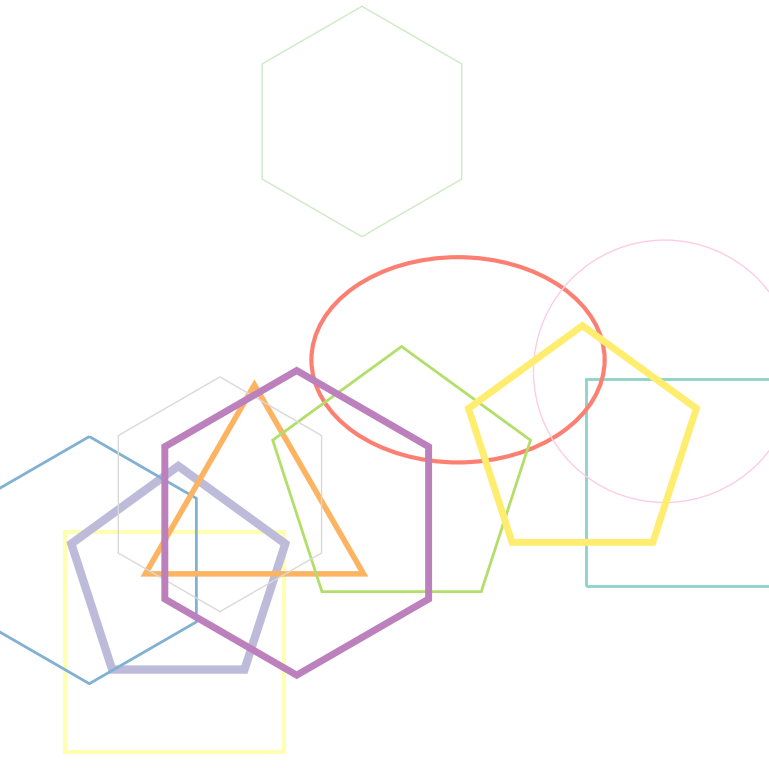[{"shape": "square", "thickness": 1, "radius": 0.67, "center": [0.896, 0.373]}, {"shape": "square", "thickness": 1.5, "radius": 0.71, "center": [0.227, 0.166]}, {"shape": "pentagon", "thickness": 3, "radius": 0.73, "center": [0.232, 0.249]}, {"shape": "oval", "thickness": 1.5, "radius": 0.95, "center": [0.595, 0.533]}, {"shape": "hexagon", "thickness": 1, "radius": 0.8, "center": [0.116, 0.273]}, {"shape": "triangle", "thickness": 2, "radius": 0.82, "center": [0.33, 0.337]}, {"shape": "pentagon", "thickness": 1, "radius": 0.88, "center": [0.522, 0.374]}, {"shape": "circle", "thickness": 0.5, "radius": 0.85, "center": [0.863, 0.518]}, {"shape": "hexagon", "thickness": 0.5, "radius": 0.76, "center": [0.286, 0.358]}, {"shape": "hexagon", "thickness": 2.5, "radius": 0.99, "center": [0.385, 0.321]}, {"shape": "hexagon", "thickness": 0.5, "radius": 0.75, "center": [0.47, 0.842]}, {"shape": "pentagon", "thickness": 2.5, "radius": 0.78, "center": [0.756, 0.421]}]